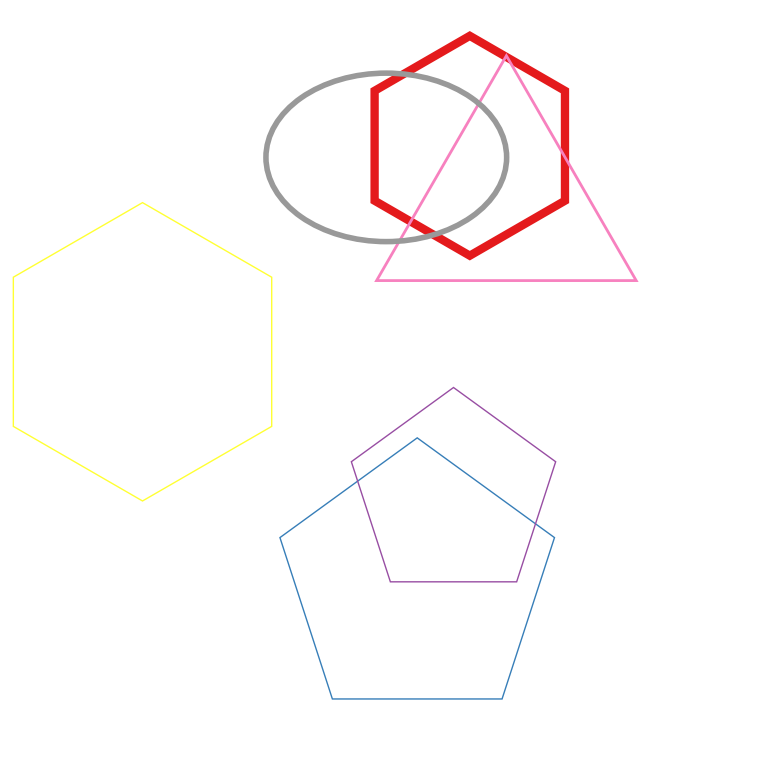[{"shape": "hexagon", "thickness": 3, "radius": 0.71, "center": [0.61, 0.811]}, {"shape": "pentagon", "thickness": 0.5, "radius": 0.94, "center": [0.542, 0.244]}, {"shape": "pentagon", "thickness": 0.5, "radius": 0.7, "center": [0.589, 0.357]}, {"shape": "hexagon", "thickness": 0.5, "radius": 0.97, "center": [0.185, 0.543]}, {"shape": "triangle", "thickness": 1, "radius": 0.97, "center": [0.658, 0.733]}, {"shape": "oval", "thickness": 2, "radius": 0.78, "center": [0.502, 0.796]}]